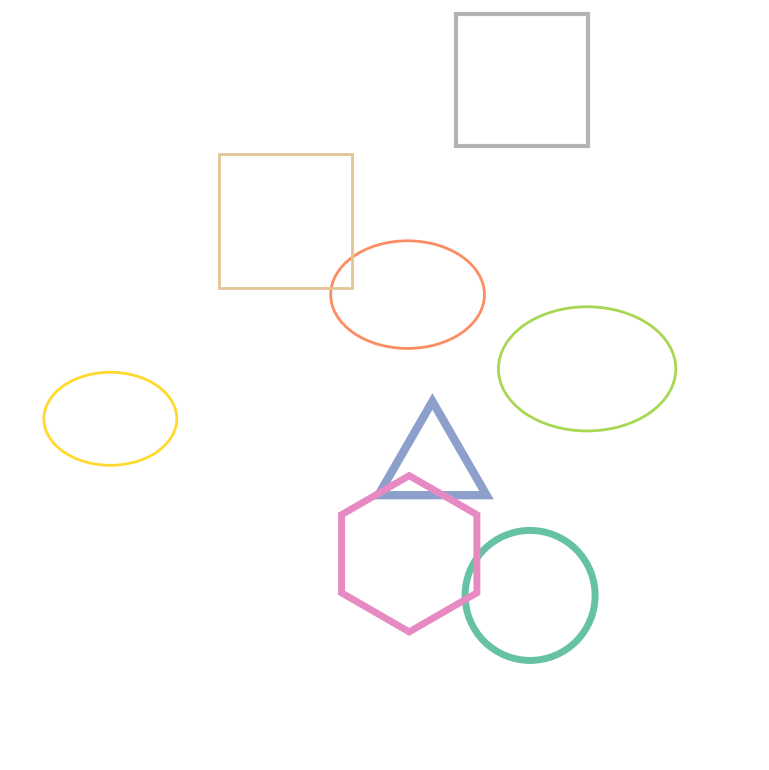[{"shape": "circle", "thickness": 2.5, "radius": 0.42, "center": [0.688, 0.227]}, {"shape": "oval", "thickness": 1, "radius": 0.5, "center": [0.529, 0.617]}, {"shape": "triangle", "thickness": 3, "radius": 0.41, "center": [0.562, 0.397]}, {"shape": "hexagon", "thickness": 2.5, "radius": 0.51, "center": [0.531, 0.281]}, {"shape": "oval", "thickness": 1, "radius": 0.58, "center": [0.762, 0.521]}, {"shape": "oval", "thickness": 1, "radius": 0.43, "center": [0.143, 0.456]}, {"shape": "square", "thickness": 1, "radius": 0.43, "center": [0.371, 0.713]}, {"shape": "square", "thickness": 1.5, "radius": 0.43, "center": [0.678, 0.896]}]